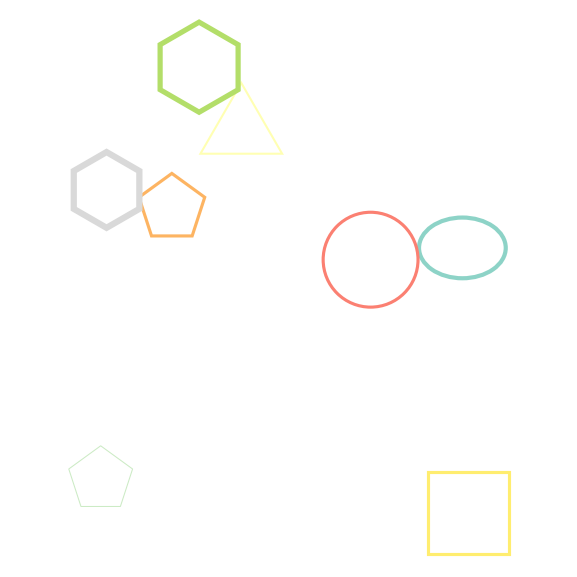[{"shape": "oval", "thickness": 2, "radius": 0.38, "center": [0.801, 0.57]}, {"shape": "triangle", "thickness": 1, "radius": 0.41, "center": [0.418, 0.774]}, {"shape": "circle", "thickness": 1.5, "radius": 0.41, "center": [0.642, 0.549]}, {"shape": "pentagon", "thickness": 1.5, "radius": 0.3, "center": [0.298, 0.639]}, {"shape": "hexagon", "thickness": 2.5, "radius": 0.39, "center": [0.345, 0.883]}, {"shape": "hexagon", "thickness": 3, "radius": 0.33, "center": [0.185, 0.67]}, {"shape": "pentagon", "thickness": 0.5, "radius": 0.29, "center": [0.174, 0.169]}, {"shape": "square", "thickness": 1.5, "radius": 0.35, "center": [0.812, 0.111]}]